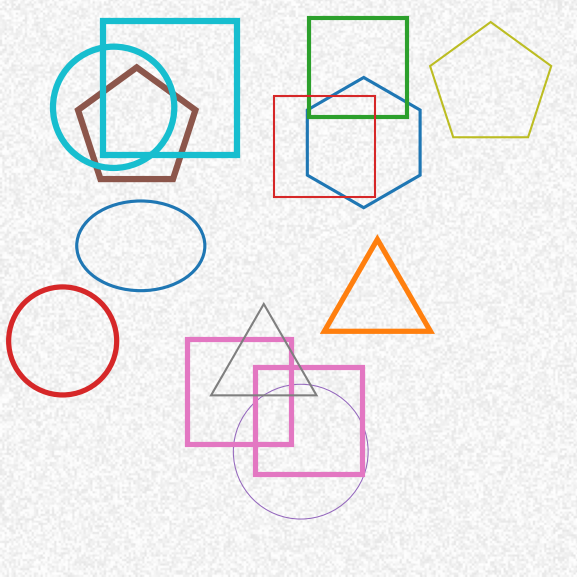[{"shape": "oval", "thickness": 1.5, "radius": 0.55, "center": [0.244, 0.573]}, {"shape": "hexagon", "thickness": 1.5, "radius": 0.56, "center": [0.63, 0.752]}, {"shape": "triangle", "thickness": 2.5, "radius": 0.53, "center": [0.653, 0.479]}, {"shape": "square", "thickness": 2, "radius": 0.43, "center": [0.62, 0.882]}, {"shape": "square", "thickness": 1, "radius": 0.44, "center": [0.562, 0.746]}, {"shape": "circle", "thickness": 2.5, "radius": 0.47, "center": [0.109, 0.409]}, {"shape": "circle", "thickness": 0.5, "radius": 0.58, "center": [0.521, 0.217]}, {"shape": "pentagon", "thickness": 3, "radius": 0.53, "center": [0.237, 0.776]}, {"shape": "square", "thickness": 2.5, "radius": 0.46, "center": [0.534, 0.271]}, {"shape": "square", "thickness": 2.5, "radius": 0.45, "center": [0.414, 0.321]}, {"shape": "triangle", "thickness": 1, "radius": 0.53, "center": [0.457, 0.367]}, {"shape": "pentagon", "thickness": 1, "radius": 0.55, "center": [0.85, 0.851]}, {"shape": "square", "thickness": 3, "radius": 0.58, "center": [0.295, 0.847]}, {"shape": "circle", "thickness": 3, "radius": 0.53, "center": [0.197, 0.813]}]